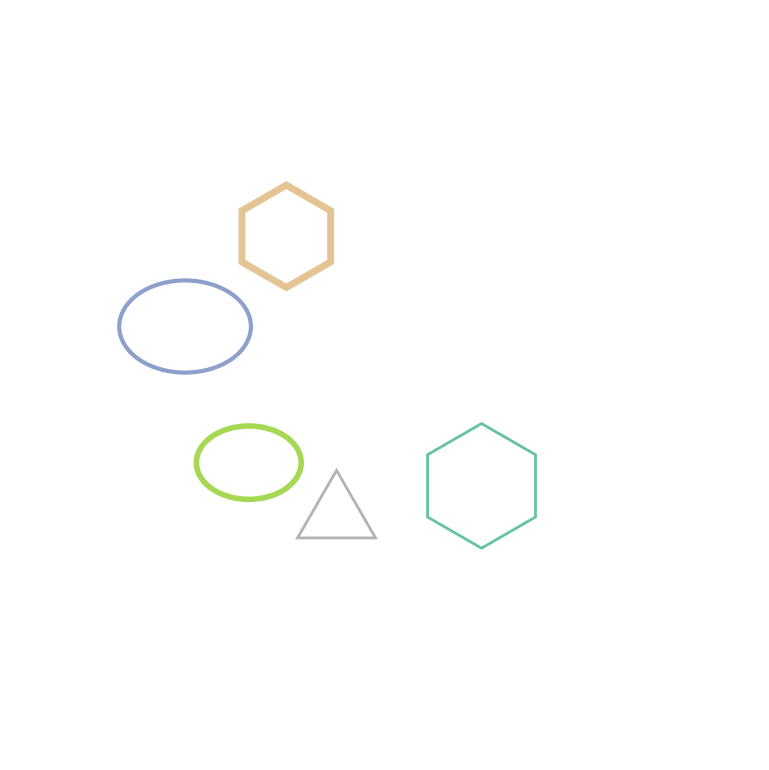[{"shape": "hexagon", "thickness": 1, "radius": 0.4, "center": [0.625, 0.369]}, {"shape": "oval", "thickness": 1.5, "radius": 0.43, "center": [0.24, 0.576]}, {"shape": "oval", "thickness": 2, "radius": 0.34, "center": [0.323, 0.399]}, {"shape": "hexagon", "thickness": 2.5, "radius": 0.33, "center": [0.372, 0.693]}, {"shape": "triangle", "thickness": 1, "radius": 0.29, "center": [0.437, 0.331]}]